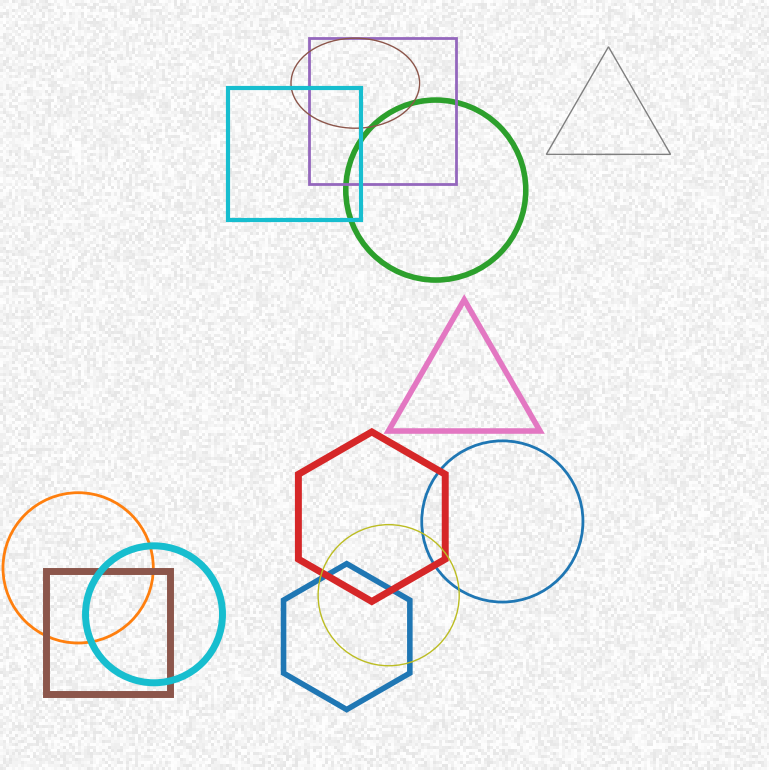[{"shape": "circle", "thickness": 1, "radius": 0.52, "center": [0.652, 0.323]}, {"shape": "hexagon", "thickness": 2, "radius": 0.47, "center": [0.45, 0.173]}, {"shape": "circle", "thickness": 1, "radius": 0.49, "center": [0.101, 0.263]}, {"shape": "circle", "thickness": 2, "radius": 0.58, "center": [0.566, 0.753]}, {"shape": "hexagon", "thickness": 2.5, "radius": 0.55, "center": [0.483, 0.329]}, {"shape": "square", "thickness": 1, "radius": 0.48, "center": [0.496, 0.856]}, {"shape": "oval", "thickness": 0.5, "radius": 0.42, "center": [0.461, 0.892]}, {"shape": "square", "thickness": 2.5, "radius": 0.4, "center": [0.14, 0.179]}, {"shape": "triangle", "thickness": 2, "radius": 0.57, "center": [0.603, 0.497]}, {"shape": "triangle", "thickness": 0.5, "radius": 0.47, "center": [0.79, 0.846]}, {"shape": "circle", "thickness": 0.5, "radius": 0.46, "center": [0.505, 0.227]}, {"shape": "circle", "thickness": 2.5, "radius": 0.44, "center": [0.2, 0.202]}, {"shape": "square", "thickness": 1.5, "radius": 0.43, "center": [0.382, 0.8]}]